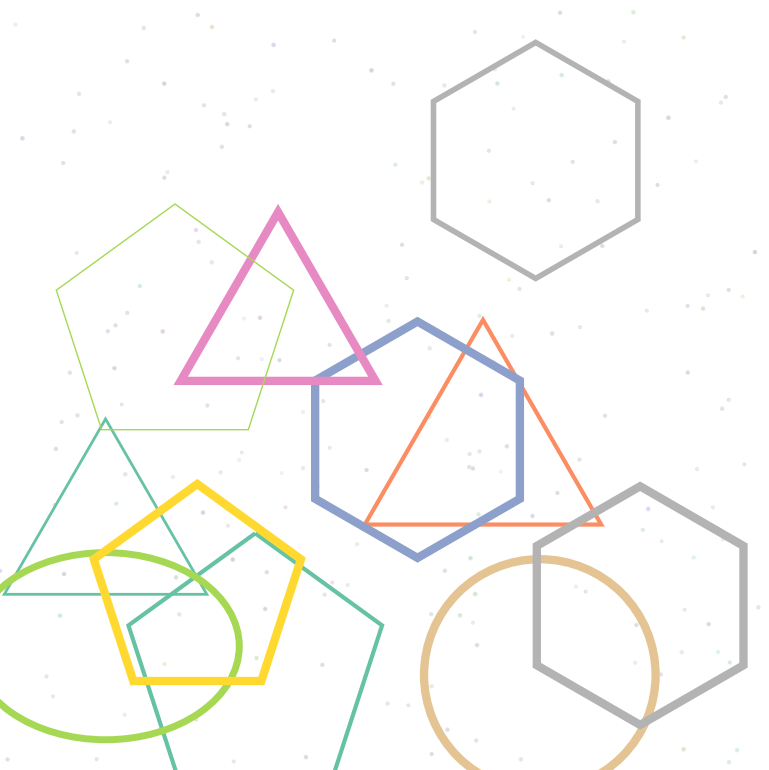[{"shape": "pentagon", "thickness": 1.5, "radius": 0.87, "center": [0.332, 0.134]}, {"shape": "triangle", "thickness": 1, "radius": 0.76, "center": [0.137, 0.304]}, {"shape": "triangle", "thickness": 1.5, "radius": 0.89, "center": [0.627, 0.407]}, {"shape": "hexagon", "thickness": 3, "radius": 0.77, "center": [0.542, 0.429]}, {"shape": "triangle", "thickness": 3, "radius": 0.73, "center": [0.361, 0.578]}, {"shape": "oval", "thickness": 2.5, "radius": 0.87, "center": [0.137, 0.161]}, {"shape": "pentagon", "thickness": 0.5, "radius": 0.81, "center": [0.227, 0.573]}, {"shape": "pentagon", "thickness": 3, "radius": 0.71, "center": [0.256, 0.23]}, {"shape": "circle", "thickness": 3, "radius": 0.75, "center": [0.701, 0.123]}, {"shape": "hexagon", "thickness": 3, "radius": 0.77, "center": [0.831, 0.213]}, {"shape": "hexagon", "thickness": 2, "radius": 0.77, "center": [0.696, 0.792]}]